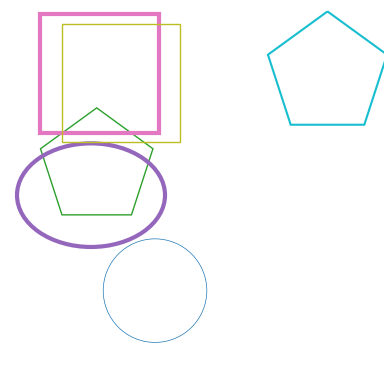[{"shape": "circle", "thickness": 0.5, "radius": 0.67, "center": [0.403, 0.245]}, {"shape": "pentagon", "thickness": 1, "radius": 0.77, "center": [0.251, 0.566]}, {"shape": "oval", "thickness": 3, "radius": 0.96, "center": [0.236, 0.493]}, {"shape": "square", "thickness": 3, "radius": 0.77, "center": [0.258, 0.809]}, {"shape": "square", "thickness": 1, "radius": 0.77, "center": [0.315, 0.784]}, {"shape": "pentagon", "thickness": 1.5, "radius": 0.81, "center": [0.851, 0.808]}]